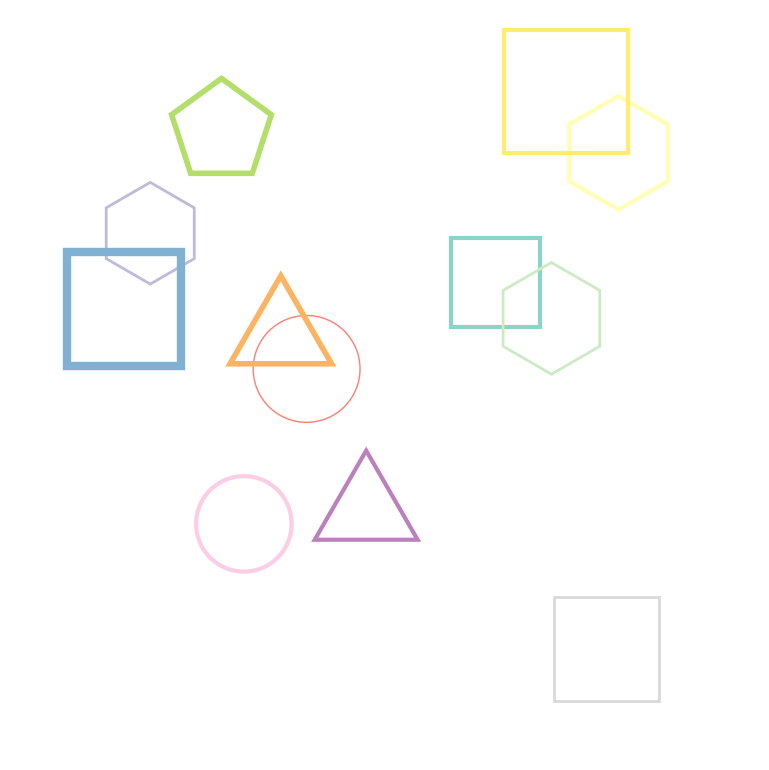[{"shape": "square", "thickness": 1.5, "radius": 0.29, "center": [0.643, 0.633]}, {"shape": "hexagon", "thickness": 1.5, "radius": 0.37, "center": [0.803, 0.802]}, {"shape": "hexagon", "thickness": 1, "radius": 0.33, "center": [0.195, 0.697]}, {"shape": "circle", "thickness": 0.5, "radius": 0.35, "center": [0.398, 0.521]}, {"shape": "square", "thickness": 3, "radius": 0.37, "center": [0.161, 0.599]}, {"shape": "triangle", "thickness": 2, "radius": 0.38, "center": [0.365, 0.566]}, {"shape": "pentagon", "thickness": 2, "radius": 0.34, "center": [0.288, 0.83]}, {"shape": "circle", "thickness": 1.5, "radius": 0.31, "center": [0.317, 0.32]}, {"shape": "square", "thickness": 1, "radius": 0.34, "center": [0.788, 0.157]}, {"shape": "triangle", "thickness": 1.5, "radius": 0.39, "center": [0.476, 0.338]}, {"shape": "hexagon", "thickness": 1, "radius": 0.36, "center": [0.716, 0.587]}, {"shape": "square", "thickness": 1.5, "radius": 0.4, "center": [0.735, 0.881]}]